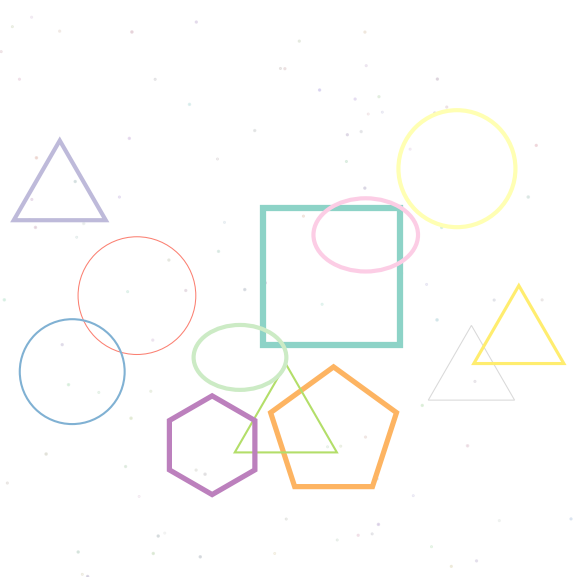[{"shape": "square", "thickness": 3, "radius": 0.59, "center": [0.574, 0.52]}, {"shape": "circle", "thickness": 2, "radius": 0.51, "center": [0.791, 0.707]}, {"shape": "triangle", "thickness": 2, "radius": 0.46, "center": [0.103, 0.664]}, {"shape": "circle", "thickness": 0.5, "radius": 0.51, "center": [0.237, 0.487]}, {"shape": "circle", "thickness": 1, "radius": 0.45, "center": [0.125, 0.356]}, {"shape": "pentagon", "thickness": 2.5, "radius": 0.57, "center": [0.578, 0.249]}, {"shape": "triangle", "thickness": 1, "radius": 0.51, "center": [0.495, 0.267]}, {"shape": "oval", "thickness": 2, "radius": 0.45, "center": [0.633, 0.592]}, {"shape": "triangle", "thickness": 0.5, "radius": 0.43, "center": [0.816, 0.349]}, {"shape": "hexagon", "thickness": 2.5, "radius": 0.43, "center": [0.367, 0.228]}, {"shape": "oval", "thickness": 2, "radius": 0.4, "center": [0.416, 0.38]}, {"shape": "triangle", "thickness": 1.5, "radius": 0.45, "center": [0.898, 0.415]}]